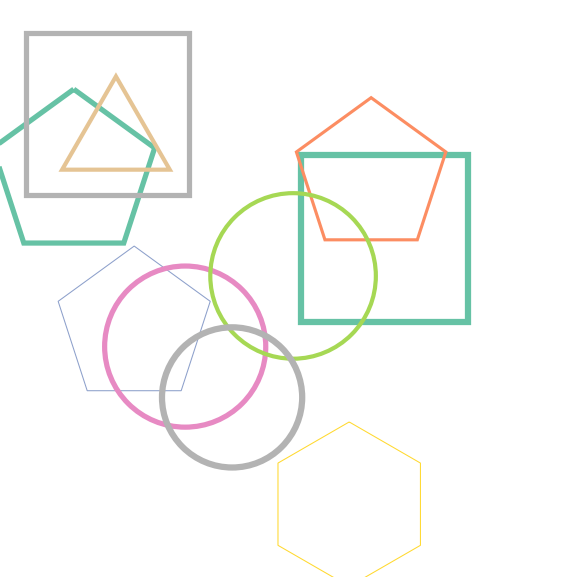[{"shape": "square", "thickness": 3, "radius": 0.72, "center": [0.666, 0.586]}, {"shape": "pentagon", "thickness": 2.5, "radius": 0.74, "center": [0.128, 0.697]}, {"shape": "pentagon", "thickness": 1.5, "radius": 0.68, "center": [0.643, 0.694]}, {"shape": "pentagon", "thickness": 0.5, "radius": 0.69, "center": [0.232, 0.435]}, {"shape": "circle", "thickness": 2.5, "radius": 0.7, "center": [0.321, 0.399]}, {"shape": "circle", "thickness": 2, "radius": 0.72, "center": [0.507, 0.521]}, {"shape": "hexagon", "thickness": 0.5, "radius": 0.71, "center": [0.605, 0.126]}, {"shape": "triangle", "thickness": 2, "radius": 0.54, "center": [0.201, 0.759]}, {"shape": "circle", "thickness": 3, "radius": 0.61, "center": [0.402, 0.311]}, {"shape": "square", "thickness": 2.5, "radius": 0.7, "center": [0.186, 0.802]}]